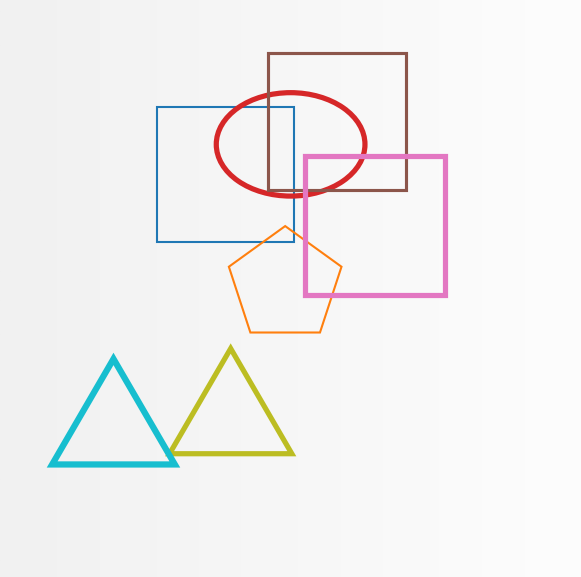[{"shape": "square", "thickness": 1, "radius": 0.59, "center": [0.388, 0.697]}, {"shape": "pentagon", "thickness": 1, "radius": 0.51, "center": [0.491, 0.506]}, {"shape": "oval", "thickness": 2.5, "radius": 0.64, "center": [0.5, 0.749]}, {"shape": "square", "thickness": 1.5, "radius": 0.59, "center": [0.579, 0.789]}, {"shape": "square", "thickness": 2.5, "radius": 0.6, "center": [0.645, 0.608]}, {"shape": "triangle", "thickness": 2.5, "radius": 0.61, "center": [0.397, 0.274]}, {"shape": "triangle", "thickness": 3, "radius": 0.61, "center": [0.195, 0.256]}]